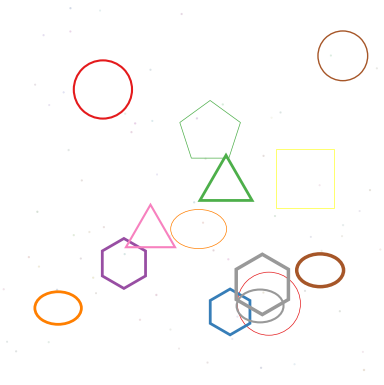[{"shape": "circle", "thickness": 1.5, "radius": 0.38, "center": [0.267, 0.768]}, {"shape": "circle", "thickness": 0.5, "radius": 0.41, "center": [0.698, 0.211]}, {"shape": "hexagon", "thickness": 2, "radius": 0.3, "center": [0.598, 0.19]}, {"shape": "triangle", "thickness": 2, "radius": 0.39, "center": [0.587, 0.519]}, {"shape": "pentagon", "thickness": 0.5, "radius": 0.41, "center": [0.546, 0.656]}, {"shape": "hexagon", "thickness": 2, "radius": 0.32, "center": [0.322, 0.316]}, {"shape": "oval", "thickness": 2, "radius": 0.3, "center": [0.151, 0.2]}, {"shape": "oval", "thickness": 0.5, "radius": 0.36, "center": [0.516, 0.405]}, {"shape": "square", "thickness": 0.5, "radius": 0.38, "center": [0.792, 0.537]}, {"shape": "oval", "thickness": 2.5, "radius": 0.3, "center": [0.832, 0.298]}, {"shape": "circle", "thickness": 1, "radius": 0.32, "center": [0.89, 0.855]}, {"shape": "triangle", "thickness": 1.5, "radius": 0.37, "center": [0.391, 0.395]}, {"shape": "oval", "thickness": 1.5, "radius": 0.3, "center": [0.676, 0.205]}, {"shape": "hexagon", "thickness": 2.5, "radius": 0.39, "center": [0.681, 0.261]}]